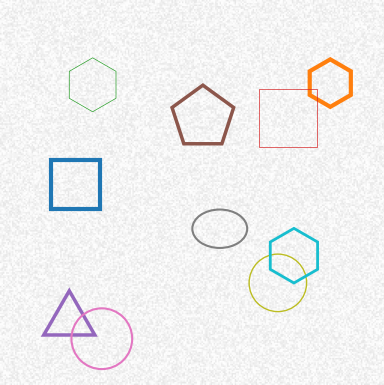[{"shape": "square", "thickness": 3, "radius": 0.32, "center": [0.195, 0.52]}, {"shape": "hexagon", "thickness": 3, "radius": 0.31, "center": [0.858, 0.784]}, {"shape": "hexagon", "thickness": 0.5, "radius": 0.35, "center": [0.241, 0.78]}, {"shape": "square", "thickness": 0.5, "radius": 0.38, "center": [0.749, 0.694]}, {"shape": "triangle", "thickness": 2.5, "radius": 0.38, "center": [0.18, 0.168]}, {"shape": "pentagon", "thickness": 2.5, "radius": 0.42, "center": [0.527, 0.695]}, {"shape": "circle", "thickness": 1.5, "radius": 0.39, "center": [0.264, 0.12]}, {"shape": "oval", "thickness": 1.5, "radius": 0.36, "center": [0.571, 0.406]}, {"shape": "circle", "thickness": 1, "radius": 0.37, "center": [0.722, 0.265]}, {"shape": "hexagon", "thickness": 2, "radius": 0.35, "center": [0.763, 0.336]}]